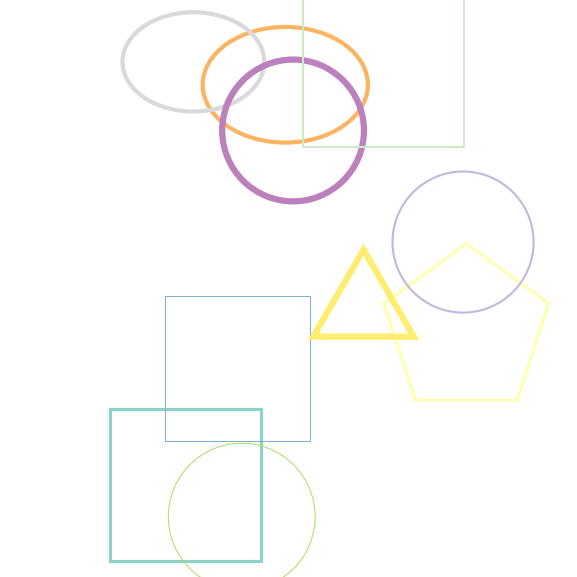[{"shape": "square", "thickness": 1.5, "radius": 0.66, "center": [0.321, 0.16]}, {"shape": "pentagon", "thickness": 1.5, "radius": 0.75, "center": [0.808, 0.427]}, {"shape": "circle", "thickness": 1, "radius": 0.61, "center": [0.802, 0.58]}, {"shape": "square", "thickness": 0.5, "radius": 0.63, "center": [0.411, 0.361]}, {"shape": "oval", "thickness": 2, "radius": 0.72, "center": [0.494, 0.852]}, {"shape": "circle", "thickness": 0.5, "radius": 0.64, "center": [0.419, 0.104]}, {"shape": "oval", "thickness": 2, "radius": 0.61, "center": [0.335, 0.892]}, {"shape": "circle", "thickness": 3, "radius": 0.61, "center": [0.507, 0.773]}, {"shape": "square", "thickness": 1, "radius": 0.69, "center": [0.664, 0.883]}, {"shape": "triangle", "thickness": 3, "radius": 0.5, "center": [0.629, 0.466]}]